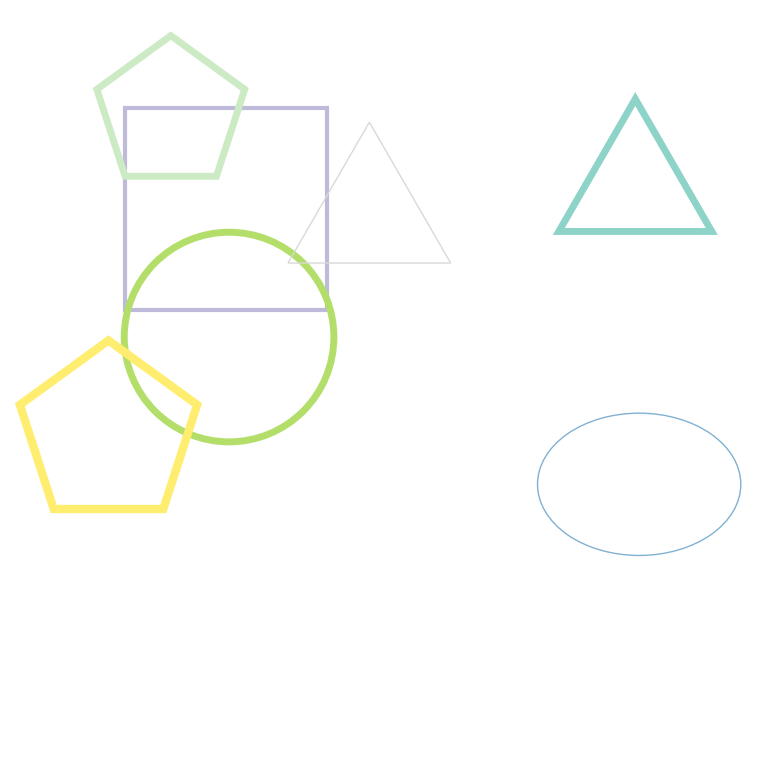[{"shape": "triangle", "thickness": 2.5, "radius": 0.57, "center": [0.825, 0.757]}, {"shape": "square", "thickness": 1.5, "radius": 0.66, "center": [0.294, 0.729]}, {"shape": "oval", "thickness": 0.5, "radius": 0.66, "center": [0.83, 0.371]}, {"shape": "circle", "thickness": 2.5, "radius": 0.68, "center": [0.297, 0.562]}, {"shape": "triangle", "thickness": 0.5, "radius": 0.61, "center": [0.48, 0.719]}, {"shape": "pentagon", "thickness": 2.5, "radius": 0.5, "center": [0.222, 0.853]}, {"shape": "pentagon", "thickness": 3, "radius": 0.61, "center": [0.141, 0.437]}]